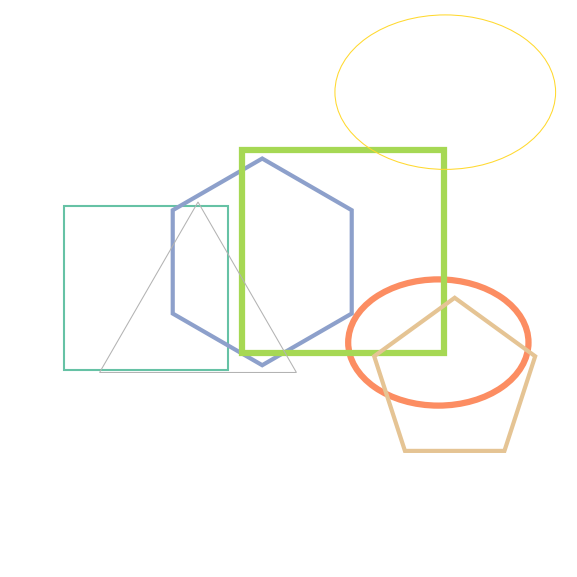[{"shape": "square", "thickness": 1, "radius": 0.71, "center": [0.253, 0.5]}, {"shape": "oval", "thickness": 3, "radius": 0.78, "center": [0.759, 0.406]}, {"shape": "hexagon", "thickness": 2, "radius": 0.89, "center": [0.454, 0.546]}, {"shape": "square", "thickness": 3, "radius": 0.88, "center": [0.594, 0.564]}, {"shape": "oval", "thickness": 0.5, "radius": 0.96, "center": [0.771, 0.84]}, {"shape": "pentagon", "thickness": 2, "radius": 0.73, "center": [0.787, 0.337]}, {"shape": "triangle", "thickness": 0.5, "radius": 0.98, "center": [0.343, 0.453]}]